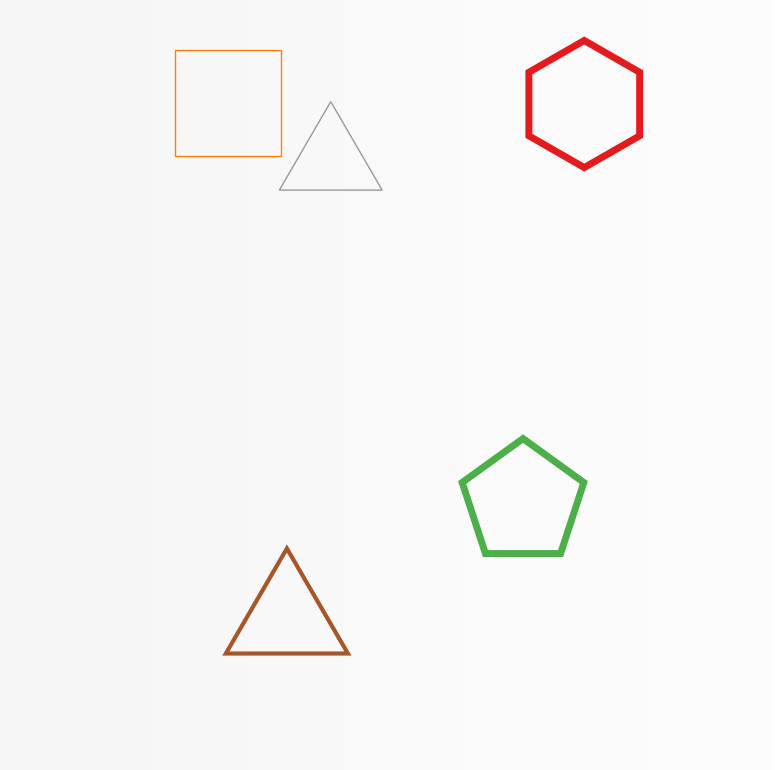[{"shape": "hexagon", "thickness": 2.5, "radius": 0.41, "center": [0.754, 0.865]}, {"shape": "pentagon", "thickness": 2.5, "radius": 0.41, "center": [0.675, 0.348]}, {"shape": "square", "thickness": 0.5, "radius": 0.34, "center": [0.294, 0.866]}, {"shape": "triangle", "thickness": 1.5, "radius": 0.45, "center": [0.37, 0.197]}, {"shape": "triangle", "thickness": 0.5, "radius": 0.38, "center": [0.427, 0.791]}]